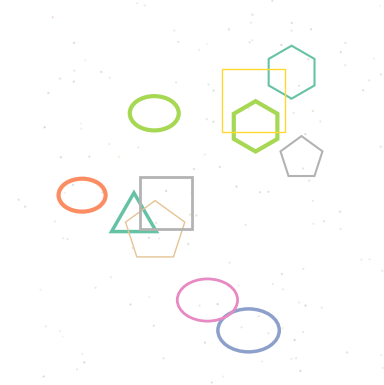[{"shape": "hexagon", "thickness": 1.5, "radius": 0.34, "center": [0.757, 0.813]}, {"shape": "triangle", "thickness": 2.5, "radius": 0.34, "center": [0.348, 0.432]}, {"shape": "oval", "thickness": 3, "radius": 0.31, "center": [0.213, 0.493]}, {"shape": "oval", "thickness": 2.5, "radius": 0.4, "center": [0.646, 0.142]}, {"shape": "oval", "thickness": 2, "radius": 0.39, "center": [0.539, 0.221]}, {"shape": "hexagon", "thickness": 3, "radius": 0.33, "center": [0.664, 0.672]}, {"shape": "oval", "thickness": 3, "radius": 0.32, "center": [0.401, 0.706]}, {"shape": "square", "thickness": 1, "radius": 0.41, "center": [0.658, 0.738]}, {"shape": "pentagon", "thickness": 1, "radius": 0.4, "center": [0.403, 0.398]}, {"shape": "square", "thickness": 2, "radius": 0.34, "center": [0.431, 0.472]}, {"shape": "pentagon", "thickness": 1.5, "radius": 0.29, "center": [0.783, 0.589]}]